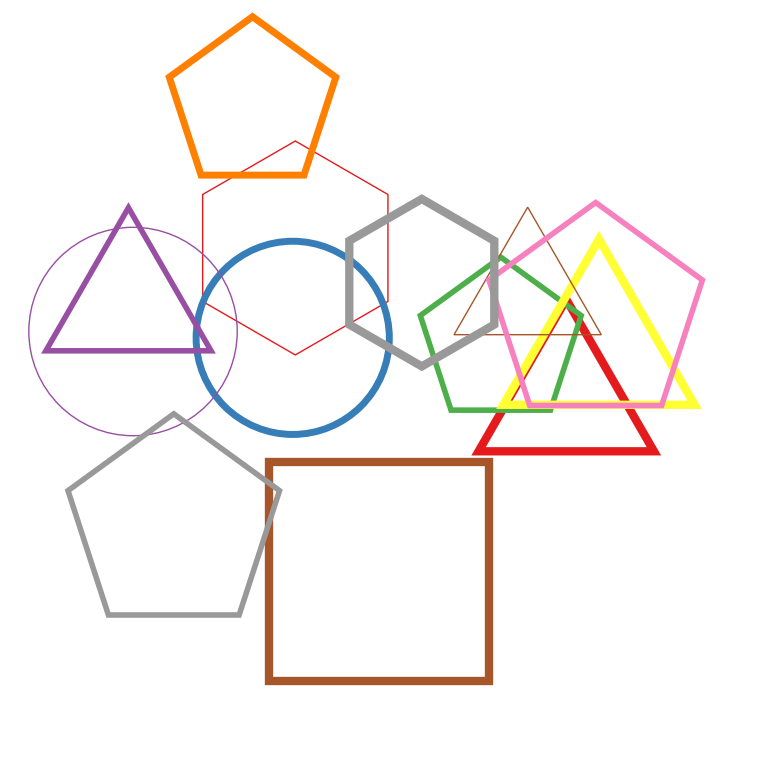[{"shape": "hexagon", "thickness": 0.5, "radius": 0.69, "center": [0.384, 0.678]}, {"shape": "triangle", "thickness": 3, "radius": 0.66, "center": [0.735, 0.48]}, {"shape": "circle", "thickness": 2.5, "radius": 0.63, "center": [0.38, 0.561]}, {"shape": "pentagon", "thickness": 2, "radius": 0.55, "center": [0.65, 0.556]}, {"shape": "triangle", "thickness": 2, "radius": 0.62, "center": [0.167, 0.606]}, {"shape": "circle", "thickness": 0.5, "radius": 0.68, "center": [0.173, 0.569]}, {"shape": "pentagon", "thickness": 2.5, "radius": 0.57, "center": [0.328, 0.865]}, {"shape": "triangle", "thickness": 3, "radius": 0.72, "center": [0.778, 0.546]}, {"shape": "triangle", "thickness": 0.5, "radius": 0.55, "center": [0.685, 0.621]}, {"shape": "square", "thickness": 3, "radius": 0.71, "center": [0.492, 0.258]}, {"shape": "pentagon", "thickness": 2, "radius": 0.73, "center": [0.774, 0.591]}, {"shape": "pentagon", "thickness": 2, "radius": 0.72, "center": [0.226, 0.318]}, {"shape": "hexagon", "thickness": 3, "radius": 0.54, "center": [0.548, 0.633]}]